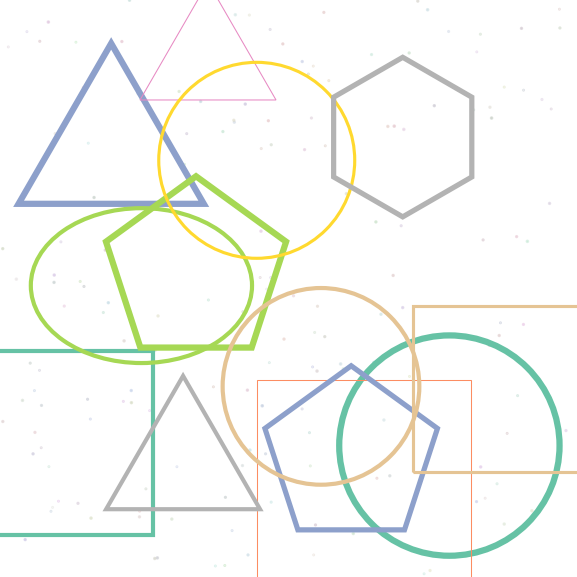[{"shape": "square", "thickness": 2, "radius": 0.8, "center": [0.105, 0.232]}, {"shape": "circle", "thickness": 3, "radius": 0.95, "center": [0.778, 0.228]}, {"shape": "square", "thickness": 0.5, "radius": 0.92, "center": [0.63, 0.155]}, {"shape": "pentagon", "thickness": 2.5, "radius": 0.79, "center": [0.608, 0.209]}, {"shape": "triangle", "thickness": 3, "radius": 0.93, "center": [0.193, 0.739]}, {"shape": "triangle", "thickness": 0.5, "radius": 0.68, "center": [0.36, 0.894]}, {"shape": "pentagon", "thickness": 3, "radius": 0.82, "center": [0.339, 0.53]}, {"shape": "oval", "thickness": 2, "radius": 0.96, "center": [0.245, 0.505]}, {"shape": "circle", "thickness": 1.5, "radius": 0.85, "center": [0.445, 0.722]}, {"shape": "square", "thickness": 1.5, "radius": 0.72, "center": [0.859, 0.325]}, {"shape": "circle", "thickness": 2, "radius": 0.85, "center": [0.556, 0.33]}, {"shape": "triangle", "thickness": 2, "radius": 0.77, "center": [0.317, 0.194]}, {"shape": "hexagon", "thickness": 2.5, "radius": 0.69, "center": [0.697, 0.762]}]